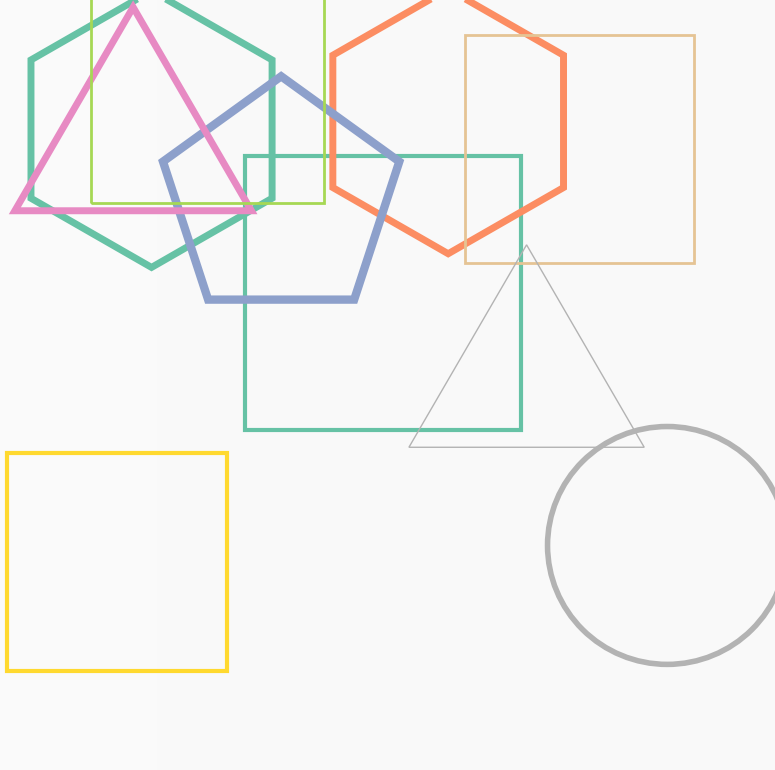[{"shape": "square", "thickness": 1.5, "radius": 0.89, "center": [0.494, 0.619]}, {"shape": "hexagon", "thickness": 2.5, "radius": 0.9, "center": [0.196, 0.832]}, {"shape": "hexagon", "thickness": 2.5, "radius": 0.86, "center": [0.578, 0.842]}, {"shape": "pentagon", "thickness": 3, "radius": 0.8, "center": [0.363, 0.741]}, {"shape": "triangle", "thickness": 2.5, "radius": 0.88, "center": [0.172, 0.814]}, {"shape": "square", "thickness": 1, "radius": 0.75, "center": [0.268, 0.887]}, {"shape": "square", "thickness": 1.5, "radius": 0.71, "center": [0.151, 0.27]}, {"shape": "square", "thickness": 1, "radius": 0.74, "center": [0.748, 0.806]}, {"shape": "circle", "thickness": 2, "radius": 0.77, "center": [0.861, 0.292]}, {"shape": "triangle", "thickness": 0.5, "radius": 0.88, "center": [0.679, 0.507]}]